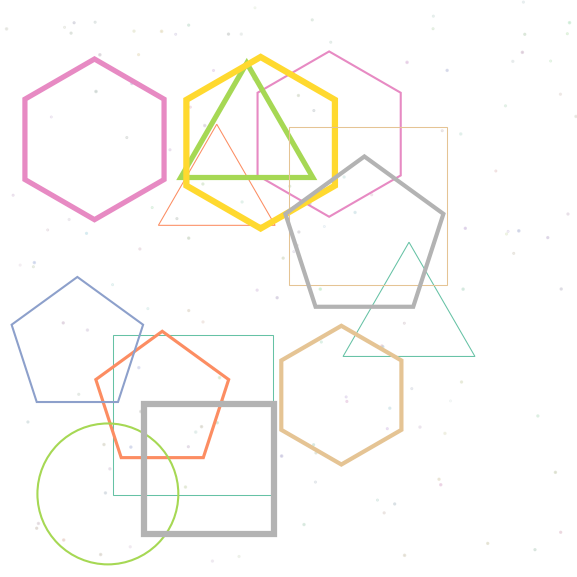[{"shape": "square", "thickness": 0.5, "radius": 0.69, "center": [0.334, 0.28]}, {"shape": "triangle", "thickness": 0.5, "radius": 0.66, "center": [0.708, 0.448]}, {"shape": "pentagon", "thickness": 1.5, "radius": 0.6, "center": [0.281, 0.305]}, {"shape": "triangle", "thickness": 0.5, "radius": 0.58, "center": [0.375, 0.667]}, {"shape": "pentagon", "thickness": 1, "radius": 0.6, "center": [0.134, 0.4]}, {"shape": "hexagon", "thickness": 2.5, "radius": 0.7, "center": [0.164, 0.758]}, {"shape": "hexagon", "thickness": 1, "radius": 0.72, "center": [0.57, 0.767]}, {"shape": "circle", "thickness": 1, "radius": 0.61, "center": [0.187, 0.144]}, {"shape": "triangle", "thickness": 2.5, "radius": 0.66, "center": [0.427, 0.758]}, {"shape": "hexagon", "thickness": 3, "radius": 0.74, "center": [0.451, 0.752]}, {"shape": "square", "thickness": 0.5, "radius": 0.68, "center": [0.637, 0.643]}, {"shape": "hexagon", "thickness": 2, "radius": 0.6, "center": [0.591, 0.315]}, {"shape": "pentagon", "thickness": 2, "radius": 0.72, "center": [0.631, 0.584]}, {"shape": "square", "thickness": 3, "radius": 0.56, "center": [0.362, 0.187]}]